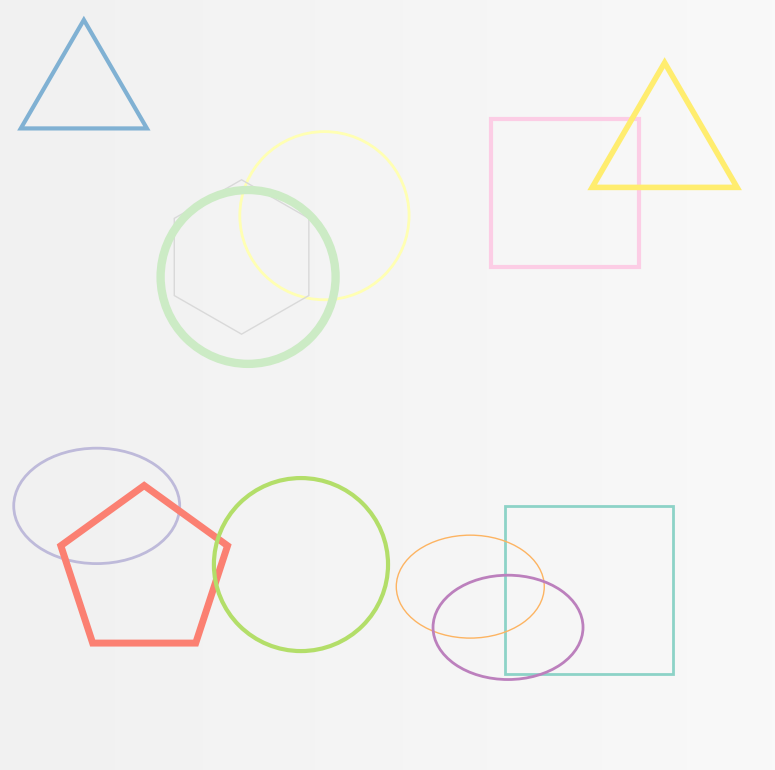[{"shape": "square", "thickness": 1, "radius": 0.54, "center": [0.76, 0.234]}, {"shape": "circle", "thickness": 1, "radius": 0.55, "center": [0.419, 0.72]}, {"shape": "oval", "thickness": 1, "radius": 0.54, "center": [0.125, 0.343]}, {"shape": "pentagon", "thickness": 2.5, "radius": 0.57, "center": [0.186, 0.256]}, {"shape": "triangle", "thickness": 1.5, "radius": 0.47, "center": [0.108, 0.88]}, {"shape": "oval", "thickness": 0.5, "radius": 0.48, "center": [0.607, 0.238]}, {"shape": "circle", "thickness": 1.5, "radius": 0.56, "center": [0.388, 0.267]}, {"shape": "square", "thickness": 1.5, "radius": 0.48, "center": [0.73, 0.749]}, {"shape": "hexagon", "thickness": 0.5, "radius": 0.5, "center": [0.312, 0.666]}, {"shape": "oval", "thickness": 1, "radius": 0.48, "center": [0.656, 0.185]}, {"shape": "circle", "thickness": 3, "radius": 0.56, "center": [0.32, 0.64]}, {"shape": "triangle", "thickness": 2, "radius": 0.54, "center": [0.858, 0.811]}]